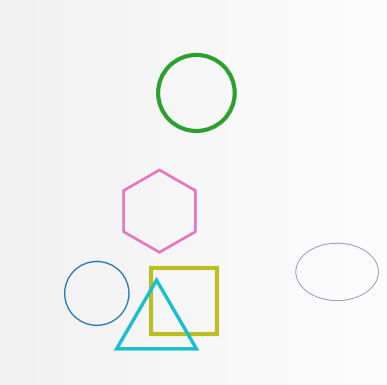[{"shape": "circle", "thickness": 1, "radius": 0.41, "center": [0.25, 0.238]}, {"shape": "circle", "thickness": 3, "radius": 0.49, "center": [0.507, 0.759]}, {"shape": "oval", "thickness": 0.5, "radius": 0.53, "center": [0.87, 0.294]}, {"shape": "hexagon", "thickness": 2, "radius": 0.53, "center": [0.412, 0.452]}, {"shape": "square", "thickness": 3, "radius": 0.43, "center": [0.475, 0.218]}, {"shape": "triangle", "thickness": 2.5, "radius": 0.59, "center": [0.404, 0.153]}]